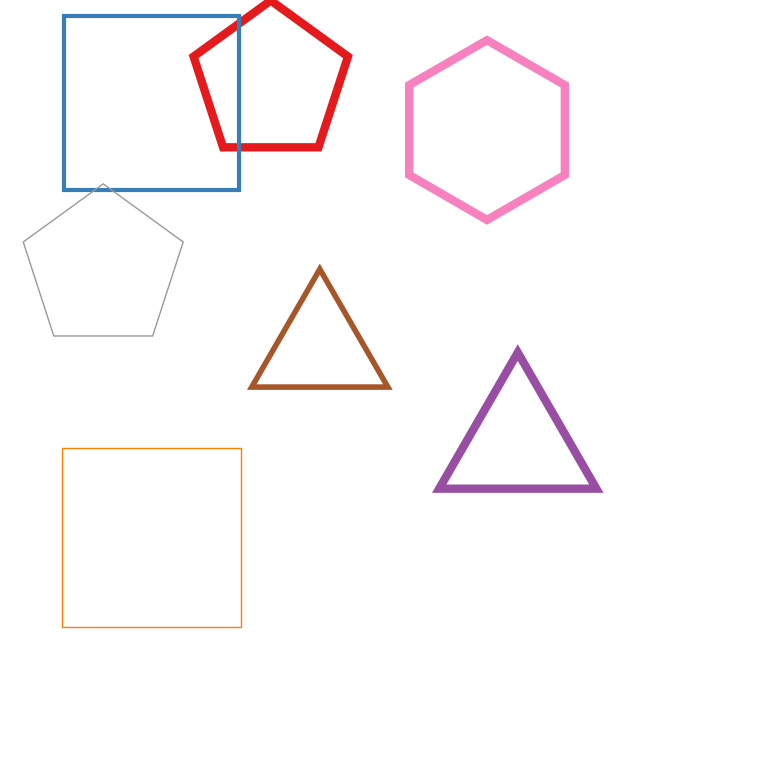[{"shape": "pentagon", "thickness": 3, "radius": 0.53, "center": [0.352, 0.894]}, {"shape": "square", "thickness": 1.5, "radius": 0.57, "center": [0.197, 0.866]}, {"shape": "triangle", "thickness": 3, "radius": 0.59, "center": [0.672, 0.424]}, {"shape": "square", "thickness": 0.5, "radius": 0.58, "center": [0.197, 0.302]}, {"shape": "triangle", "thickness": 2, "radius": 0.51, "center": [0.415, 0.548]}, {"shape": "hexagon", "thickness": 3, "radius": 0.58, "center": [0.632, 0.831]}, {"shape": "pentagon", "thickness": 0.5, "radius": 0.55, "center": [0.134, 0.652]}]